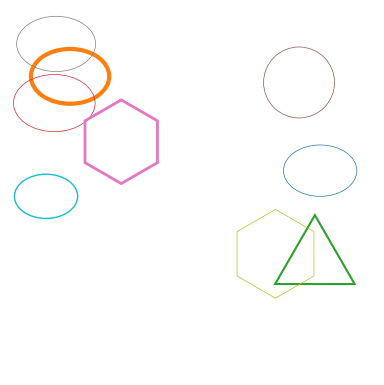[{"shape": "oval", "thickness": 0.5, "radius": 0.48, "center": [0.832, 0.557]}, {"shape": "oval", "thickness": 3, "radius": 0.51, "center": [0.182, 0.802]}, {"shape": "triangle", "thickness": 1.5, "radius": 0.6, "center": [0.818, 0.322]}, {"shape": "oval", "thickness": 0.5, "radius": 0.53, "center": [0.141, 0.732]}, {"shape": "circle", "thickness": 0.5, "radius": 0.46, "center": [0.777, 0.786]}, {"shape": "hexagon", "thickness": 2, "radius": 0.54, "center": [0.315, 0.632]}, {"shape": "oval", "thickness": 0.5, "radius": 0.51, "center": [0.146, 0.886]}, {"shape": "hexagon", "thickness": 0.5, "radius": 0.58, "center": [0.716, 0.341]}, {"shape": "oval", "thickness": 1, "radius": 0.41, "center": [0.12, 0.49]}]